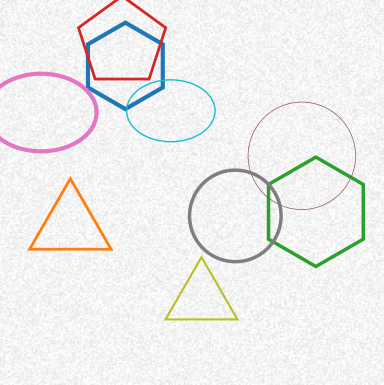[{"shape": "hexagon", "thickness": 3, "radius": 0.56, "center": [0.326, 0.829]}, {"shape": "triangle", "thickness": 2, "radius": 0.61, "center": [0.183, 0.414]}, {"shape": "hexagon", "thickness": 2.5, "radius": 0.71, "center": [0.82, 0.45]}, {"shape": "pentagon", "thickness": 2, "radius": 0.6, "center": [0.317, 0.891]}, {"shape": "circle", "thickness": 0.5, "radius": 0.7, "center": [0.784, 0.595]}, {"shape": "oval", "thickness": 3, "radius": 0.72, "center": [0.107, 0.708]}, {"shape": "circle", "thickness": 2.5, "radius": 0.59, "center": [0.611, 0.439]}, {"shape": "triangle", "thickness": 1.5, "radius": 0.54, "center": [0.523, 0.224]}, {"shape": "oval", "thickness": 1, "radius": 0.57, "center": [0.444, 0.712]}]